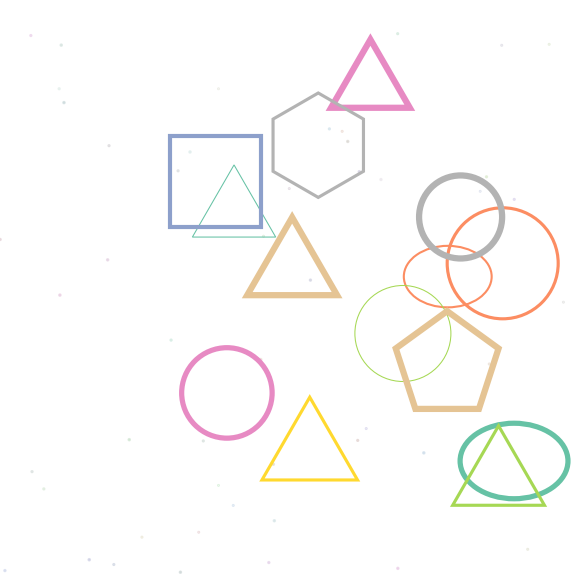[{"shape": "oval", "thickness": 2.5, "radius": 0.47, "center": [0.89, 0.201]}, {"shape": "triangle", "thickness": 0.5, "radius": 0.42, "center": [0.405, 0.63]}, {"shape": "oval", "thickness": 1, "radius": 0.38, "center": [0.775, 0.52]}, {"shape": "circle", "thickness": 1.5, "radius": 0.48, "center": [0.87, 0.543]}, {"shape": "square", "thickness": 2, "radius": 0.39, "center": [0.373, 0.685]}, {"shape": "triangle", "thickness": 3, "radius": 0.39, "center": [0.641, 0.852]}, {"shape": "circle", "thickness": 2.5, "radius": 0.39, "center": [0.393, 0.319]}, {"shape": "triangle", "thickness": 1.5, "radius": 0.46, "center": [0.863, 0.17]}, {"shape": "circle", "thickness": 0.5, "radius": 0.42, "center": [0.698, 0.422]}, {"shape": "triangle", "thickness": 1.5, "radius": 0.48, "center": [0.536, 0.216]}, {"shape": "triangle", "thickness": 3, "radius": 0.45, "center": [0.506, 0.533]}, {"shape": "pentagon", "thickness": 3, "radius": 0.47, "center": [0.774, 0.367]}, {"shape": "circle", "thickness": 3, "radius": 0.36, "center": [0.798, 0.623]}, {"shape": "hexagon", "thickness": 1.5, "radius": 0.45, "center": [0.551, 0.748]}]